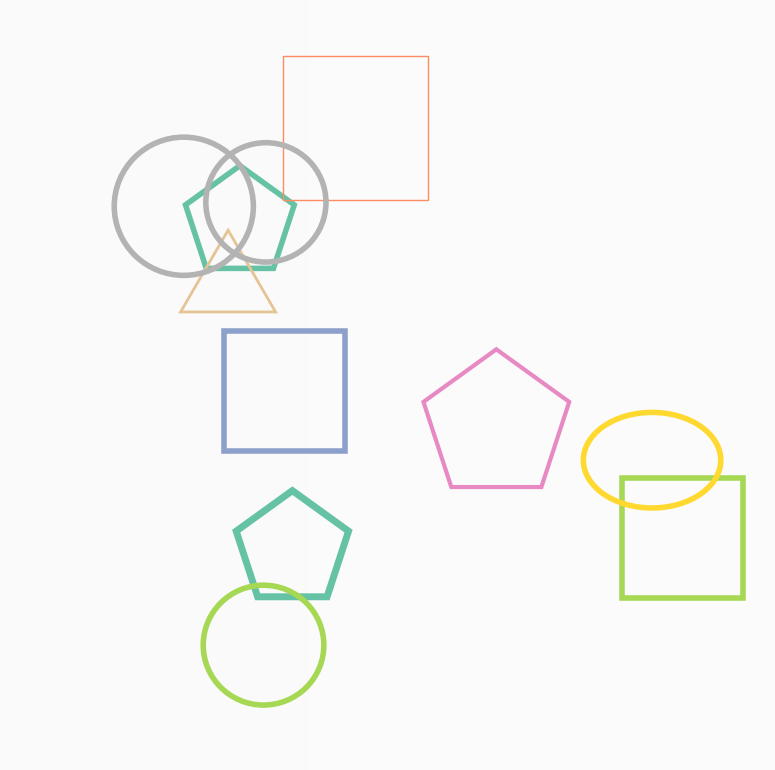[{"shape": "pentagon", "thickness": 2, "radius": 0.37, "center": [0.31, 0.711]}, {"shape": "pentagon", "thickness": 2.5, "radius": 0.38, "center": [0.377, 0.287]}, {"shape": "square", "thickness": 0.5, "radius": 0.47, "center": [0.458, 0.834]}, {"shape": "square", "thickness": 2, "radius": 0.39, "center": [0.367, 0.492]}, {"shape": "pentagon", "thickness": 1.5, "radius": 0.49, "center": [0.64, 0.447]}, {"shape": "square", "thickness": 2, "radius": 0.39, "center": [0.881, 0.301]}, {"shape": "circle", "thickness": 2, "radius": 0.39, "center": [0.34, 0.162]}, {"shape": "oval", "thickness": 2, "radius": 0.44, "center": [0.841, 0.402]}, {"shape": "triangle", "thickness": 1, "radius": 0.35, "center": [0.294, 0.63]}, {"shape": "circle", "thickness": 2, "radius": 0.45, "center": [0.237, 0.732]}, {"shape": "circle", "thickness": 2, "radius": 0.39, "center": [0.343, 0.737]}]